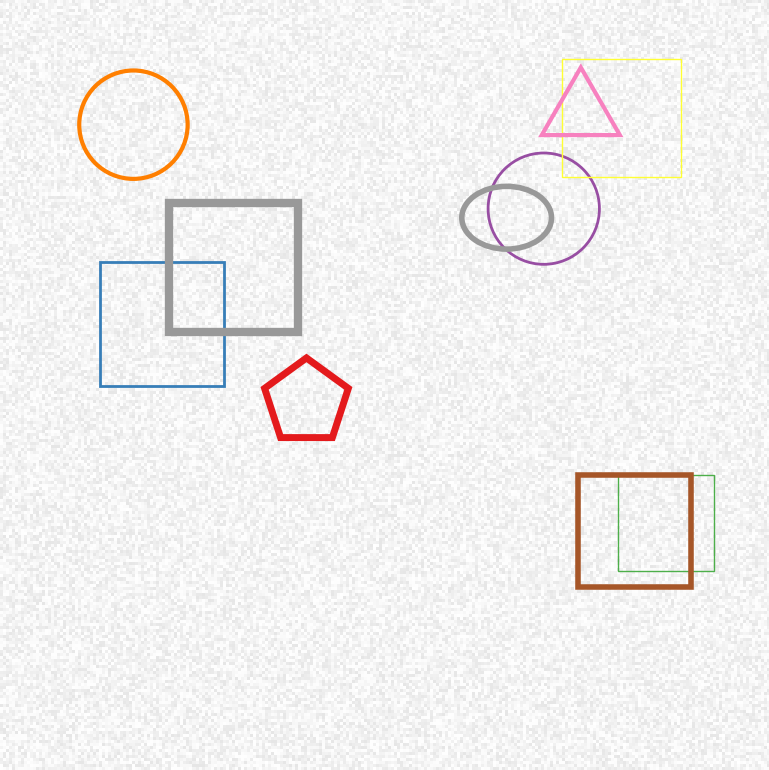[{"shape": "pentagon", "thickness": 2.5, "radius": 0.29, "center": [0.398, 0.478]}, {"shape": "square", "thickness": 1, "radius": 0.4, "center": [0.21, 0.579]}, {"shape": "square", "thickness": 0.5, "radius": 0.31, "center": [0.865, 0.321]}, {"shape": "circle", "thickness": 1, "radius": 0.36, "center": [0.706, 0.729]}, {"shape": "circle", "thickness": 1.5, "radius": 0.35, "center": [0.173, 0.838]}, {"shape": "square", "thickness": 0.5, "radius": 0.38, "center": [0.807, 0.847]}, {"shape": "square", "thickness": 2, "radius": 0.37, "center": [0.824, 0.31]}, {"shape": "triangle", "thickness": 1.5, "radius": 0.29, "center": [0.754, 0.854]}, {"shape": "oval", "thickness": 2, "radius": 0.29, "center": [0.658, 0.717]}, {"shape": "square", "thickness": 3, "radius": 0.42, "center": [0.303, 0.652]}]